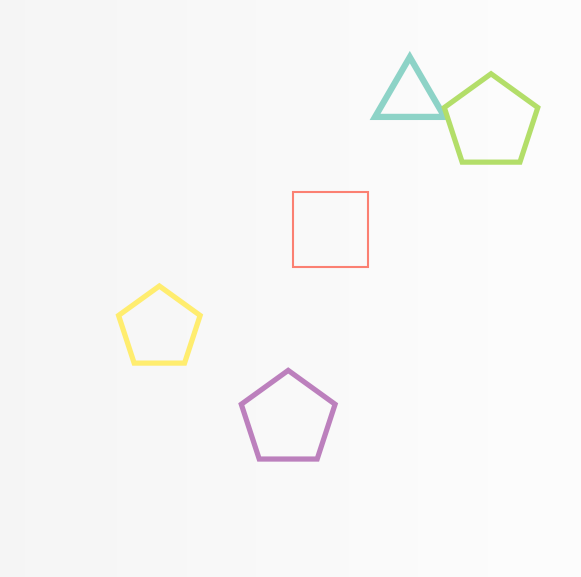[{"shape": "triangle", "thickness": 3, "radius": 0.35, "center": [0.705, 0.831]}, {"shape": "square", "thickness": 1, "radius": 0.32, "center": [0.569, 0.601]}, {"shape": "pentagon", "thickness": 2.5, "radius": 0.42, "center": [0.845, 0.787]}, {"shape": "pentagon", "thickness": 2.5, "radius": 0.42, "center": [0.496, 0.273]}, {"shape": "pentagon", "thickness": 2.5, "radius": 0.37, "center": [0.274, 0.43]}]